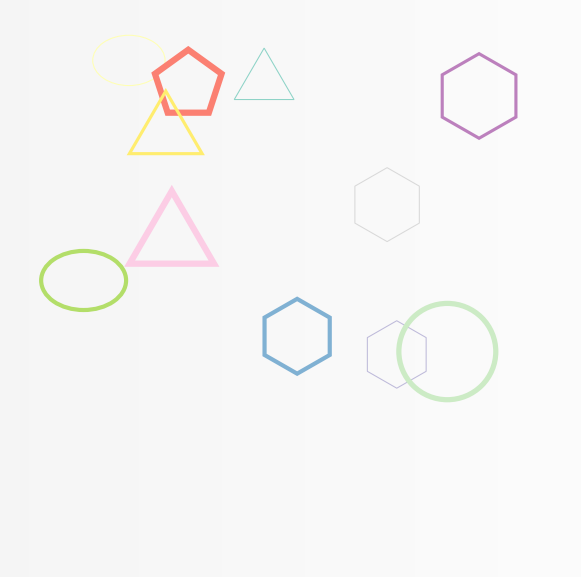[{"shape": "triangle", "thickness": 0.5, "radius": 0.3, "center": [0.454, 0.856]}, {"shape": "oval", "thickness": 0.5, "radius": 0.31, "center": [0.222, 0.895]}, {"shape": "hexagon", "thickness": 0.5, "radius": 0.29, "center": [0.683, 0.385]}, {"shape": "pentagon", "thickness": 3, "radius": 0.3, "center": [0.324, 0.853]}, {"shape": "hexagon", "thickness": 2, "radius": 0.32, "center": [0.511, 0.417]}, {"shape": "oval", "thickness": 2, "radius": 0.37, "center": [0.144, 0.513]}, {"shape": "triangle", "thickness": 3, "radius": 0.42, "center": [0.296, 0.584]}, {"shape": "hexagon", "thickness": 0.5, "radius": 0.32, "center": [0.666, 0.645]}, {"shape": "hexagon", "thickness": 1.5, "radius": 0.37, "center": [0.824, 0.833]}, {"shape": "circle", "thickness": 2.5, "radius": 0.42, "center": [0.77, 0.39]}, {"shape": "triangle", "thickness": 1.5, "radius": 0.36, "center": [0.285, 0.769]}]